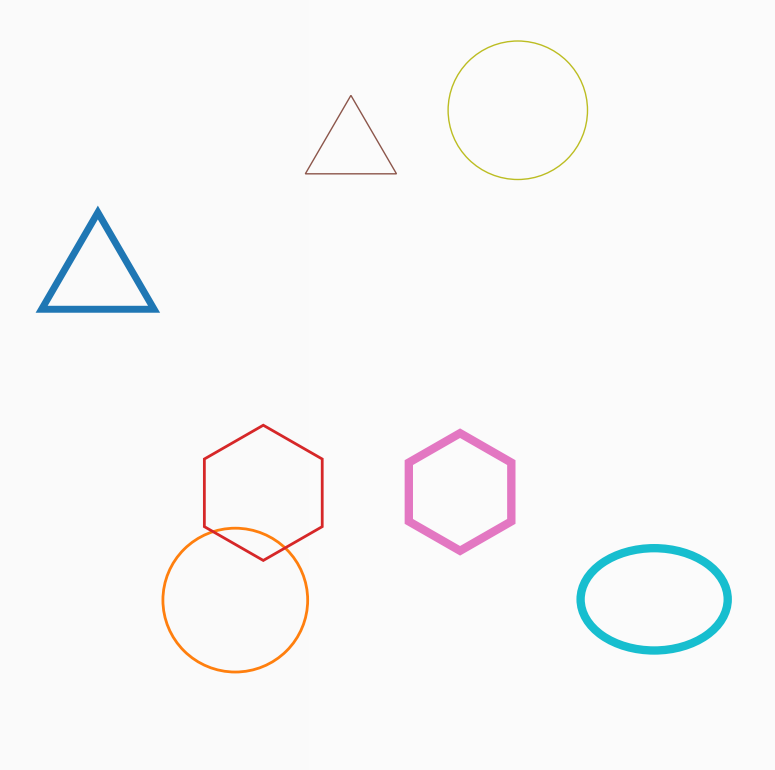[{"shape": "triangle", "thickness": 2.5, "radius": 0.42, "center": [0.126, 0.64]}, {"shape": "circle", "thickness": 1, "radius": 0.47, "center": [0.304, 0.221]}, {"shape": "hexagon", "thickness": 1, "radius": 0.44, "center": [0.34, 0.36]}, {"shape": "triangle", "thickness": 0.5, "radius": 0.34, "center": [0.453, 0.808]}, {"shape": "hexagon", "thickness": 3, "radius": 0.38, "center": [0.594, 0.361]}, {"shape": "circle", "thickness": 0.5, "radius": 0.45, "center": [0.668, 0.857]}, {"shape": "oval", "thickness": 3, "radius": 0.47, "center": [0.844, 0.222]}]